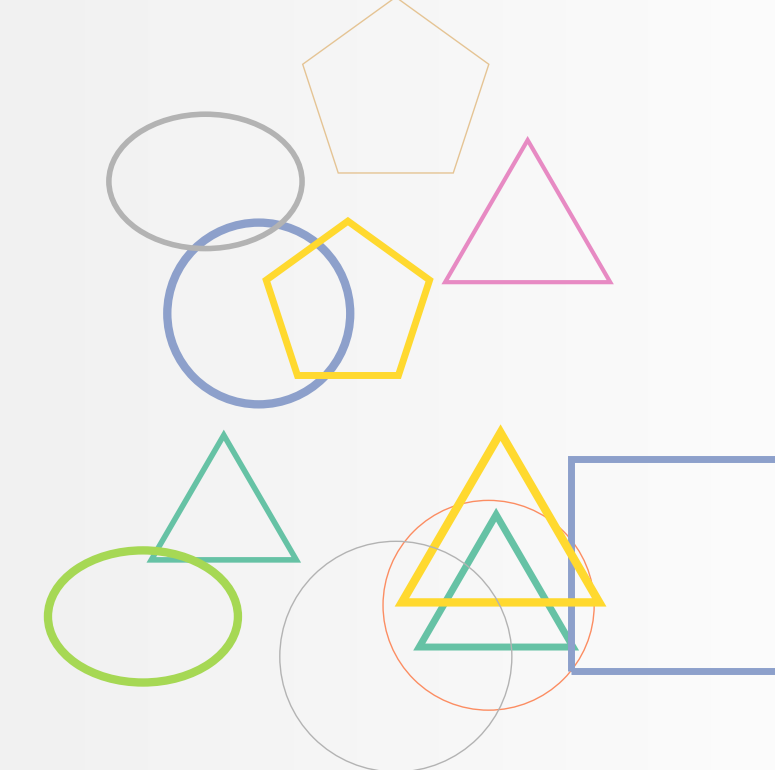[{"shape": "triangle", "thickness": 2.5, "radius": 0.57, "center": [0.64, 0.217]}, {"shape": "triangle", "thickness": 2, "radius": 0.54, "center": [0.289, 0.327]}, {"shape": "circle", "thickness": 0.5, "radius": 0.68, "center": [0.63, 0.214]}, {"shape": "circle", "thickness": 3, "radius": 0.59, "center": [0.334, 0.593]}, {"shape": "square", "thickness": 2.5, "radius": 0.69, "center": [0.875, 0.266]}, {"shape": "triangle", "thickness": 1.5, "radius": 0.62, "center": [0.681, 0.695]}, {"shape": "oval", "thickness": 3, "radius": 0.61, "center": [0.184, 0.199]}, {"shape": "triangle", "thickness": 3, "radius": 0.73, "center": [0.646, 0.291]}, {"shape": "pentagon", "thickness": 2.5, "radius": 0.55, "center": [0.449, 0.602]}, {"shape": "pentagon", "thickness": 0.5, "radius": 0.63, "center": [0.511, 0.877]}, {"shape": "oval", "thickness": 2, "radius": 0.62, "center": [0.265, 0.764]}, {"shape": "circle", "thickness": 0.5, "radius": 0.75, "center": [0.511, 0.147]}]